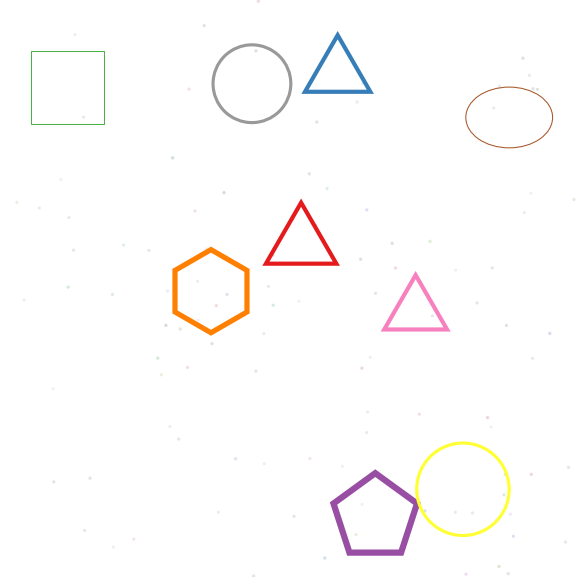[{"shape": "triangle", "thickness": 2, "radius": 0.35, "center": [0.521, 0.578]}, {"shape": "triangle", "thickness": 2, "radius": 0.33, "center": [0.585, 0.873]}, {"shape": "square", "thickness": 0.5, "radius": 0.31, "center": [0.117, 0.847]}, {"shape": "pentagon", "thickness": 3, "radius": 0.38, "center": [0.65, 0.104]}, {"shape": "hexagon", "thickness": 2.5, "radius": 0.36, "center": [0.365, 0.495]}, {"shape": "circle", "thickness": 1.5, "radius": 0.4, "center": [0.802, 0.152]}, {"shape": "oval", "thickness": 0.5, "radius": 0.38, "center": [0.882, 0.796]}, {"shape": "triangle", "thickness": 2, "radius": 0.31, "center": [0.72, 0.46]}, {"shape": "circle", "thickness": 1.5, "radius": 0.34, "center": [0.436, 0.854]}]